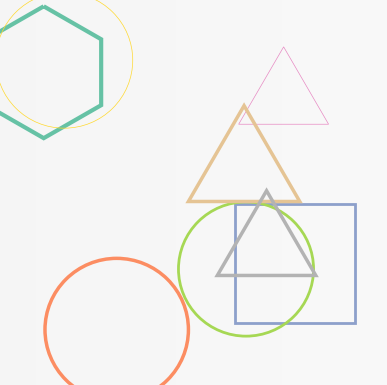[{"shape": "hexagon", "thickness": 3, "radius": 0.86, "center": [0.113, 0.812]}, {"shape": "circle", "thickness": 2.5, "radius": 0.93, "center": [0.301, 0.144]}, {"shape": "square", "thickness": 2, "radius": 0.77, "center": [0.76, 0.316]}, {"shape": "triangle", "thickness": 0.5, "radius": 0.67, "center": [0.732, 0.744]}, {"shape": "circle", "thickness": 2, "radius": 0.87, "center": [0.635, 0.301]}, {"shape": "circle", "thickness": 0.5, "radius": 0.88, "center": [0.166, 0.844]}, {"shape": "triangle", "thickness": 2.5, "radius": 0.83, "center": [0.63, 0.56]}, {"shape": "triangle", "thickness": 2.5, "radius": 0.73, "center": [0.688, 0.358]}]